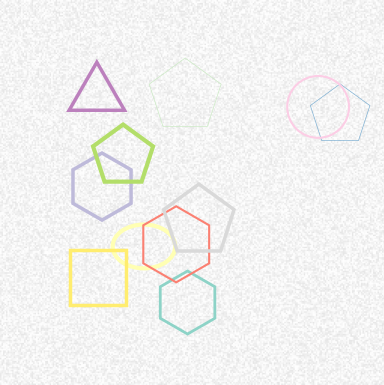[{"shape": "hexagon", "thickness": 2, "radius": 0.41, "center": [0.487, 0.214]}, {"shape": "oval", "thickness": 3, "radius": 0.41, "center": [0.374, 0.36]}, {"shape": "hexagon", "thickness": 2.5, "radius": 0.44, "center": [0.265, 0.515]}, {"shape": "hexagon", "thickness": 1.5, "radius": 0.49, "center": [0.458, 0.365]}, {"shape": "pentagon", "thickness": 0.5, "radius": 0.41, "center": [0.883, 0.701]}, {"shape": "pentagon", "thickness": 3, "radius": 0.41, "center": [0.32, 0.594]}, {"shape": "circle", "thickness": 1.5, "radius": 0.4, "center": [0.826, 0.722]}, {"shape": "pentagon", "thickness": 2.5, "radius": 0.48, "center": [0.517, 0.426]}, {"shape": "triangle", "thickness": 2.5, "radius": 0.42, "center": [0.252, 0.755]}, {"shape": "pentagon", "thickness": 0.5, "radius": 0.49, "center": [0.481, 0.751]}, {"shape": "square", "thickness": 2.5, "radius": 0.36, "center": [0.255, 0.279]}]